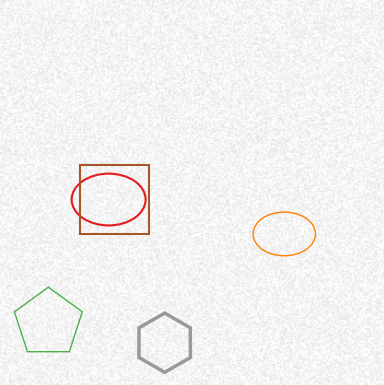[{"shape": "oval", "thickness": 1.5, "radius": 0.48, "center": [0.282, 0.482]}, {"shape": "pentagon", "thickness": 1, "radius": 0.46, "center": [0.126, 0.161]}, {"shape": "oval", "thickness": 1, "radius": 0.41, "center": [0.738, 0.392]}, {"shape": "square", "thickness": 1.5, "radius": 0.45, "center": [0.298, 0.482]}, {"shape": "hexagon", "thickness": 2.5, "radius": 0.39, "center": [0.428, 0.11]}]